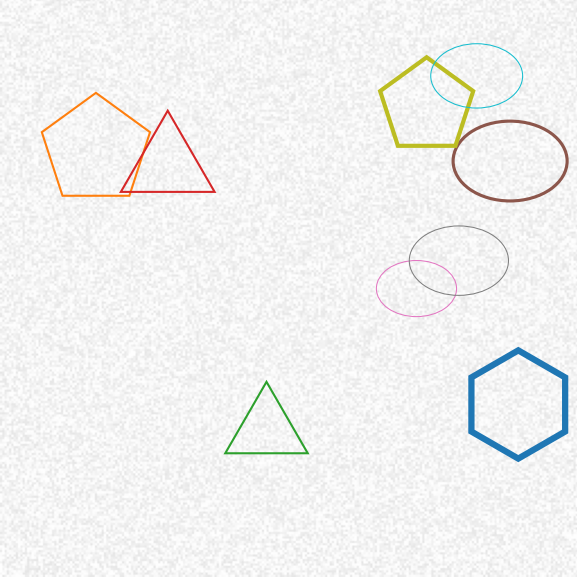[{"shape": "hexagon", "thickness": 3, "radius": 0.47, "center": [0.897, 0.299]}, {"shape": "pentagon", "thickness": 1, "radius": 0.49, "center": [0.166, 0.74]}, {"shape": "triangle", "thickness": 1, "radius": 0.41, "center": [0.461, 0.255]}, {"shape": "triangle", "thickness": 1, "radius": 0.47, "center": [0.29, 0.714]}, {"shape": "oval", "thickness": 1.5, "radius": 0.49, "center": [0.883, 0.72]}, {"shape": "oval", "thickness": 0.5, "radius": 0.35, "center": [0.721, 0.499]}, {"shape": "oval", "thickness": 0.5, "radius": 0.43, "center": [0.795, 0.548]}, {"shape": "pentagon", "thickness": 2, "radius": 0.42, "center": [0.739, 0.815]}, {"shape": "oval", "thickness": 0.5, "radius": 0.4, "center": [0.825, 0.868]}]